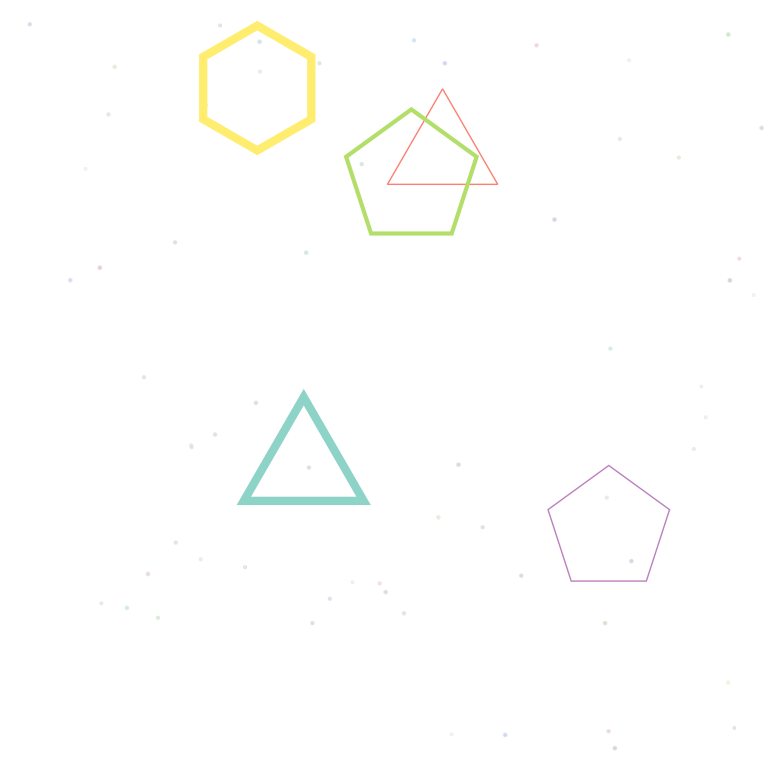[{"shape": "triangle", "thickness": 3, "radius": 0.45, "center": [0.394, 0.394]}, {"shape": "triangle", "thickness": 0.5, "radius": 0.41, "center": [0.575, 0.802]}, {"shape": "pentagon", "thickness": 1.5, "radius": 0.45, "center": [0.534, 0.769]}, {"shape": "pentagon", "thickness": 0.5, "radius": 0.41, "center": [0.791, 0.312]}, {"shape": "hexagon", "thickness": 3, "radius": 0.41, "center": [0.334, 0.886]}]